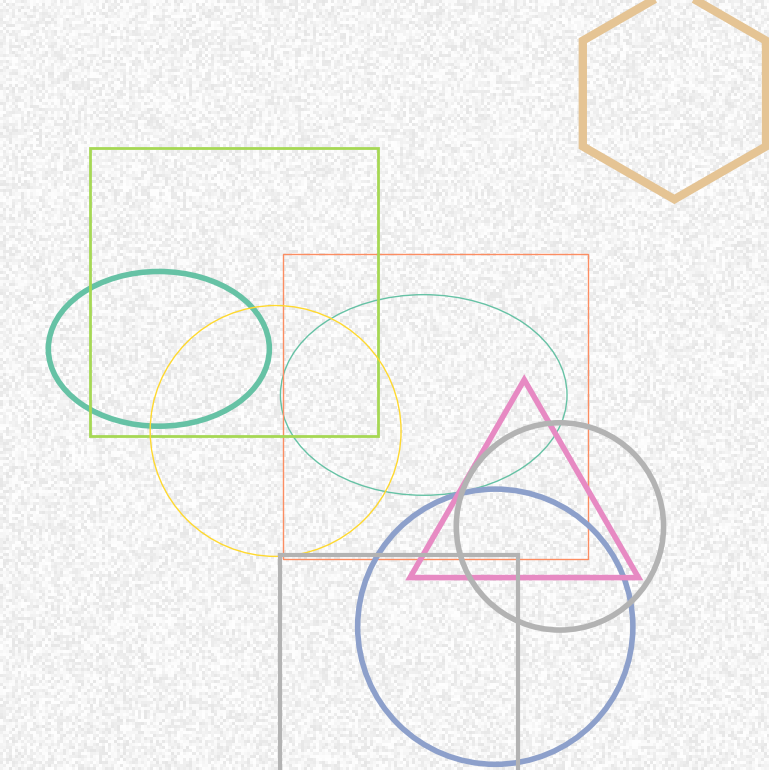[{"shape": "oval", "thickness": 2, "radius": 0.72, "center": [0.206, 0.547]}, {"shape": "oval", "thickness": 0.5, "radius": 0.93, "center": [0.55, 0.487]}, {"shape": "square", "thickness": 0.5, "radius": 0.99, "center": [0.566, 0.472]}, {"shape": "circle", "thickness": 2, "radius": 0.89, "center": [0.643, 0.186]}, {"shape": "triangle", "thickness": 2, "radius": 0.86, "center": [0.681, 0.336]}, {"shape": "square", "thickness": 1, "radius": 0.93, "center": [0.303, 0.621]}, {"shape": "circle", "thickness": 0.5, "radius": 0.81, "center": [0.358, 0.44]}, {"shape": "hexagon", "thickness": 3, "radius": 0.69, "center": [0.876, 0.879]}, {"shape": "circle", "thickness": 2, "radius": 0.67, "center": [0.727, 0.316]}, {"shape": "square", "thickness": 1.5, "radius": 0.77, "center": [0.518, 0.125]}]